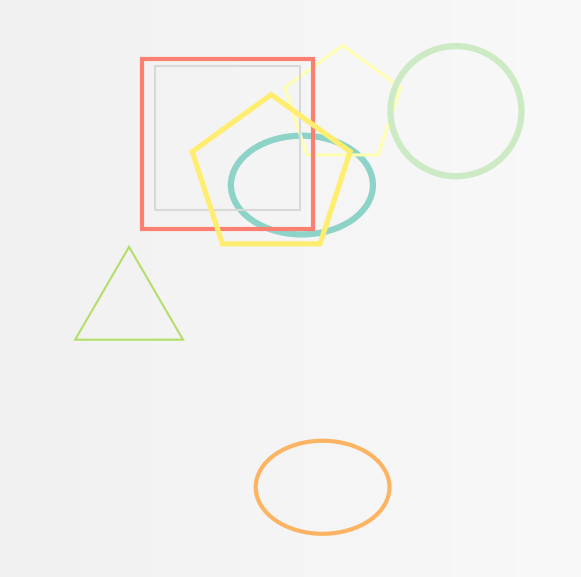[{"shape": "oval", "thickness": 3, "radius": 0.61, "center": [0.519, 0.679]}, {"shape": "pentagon", "thickness": 1.5, "radius": 0.52, "center": [0.589, 0.816]}, {"shape": "square", "thickness": 2, "radius": 0.74, "center": [0.392, 0.75]}, {"shape": "oval", "thickness": 2, "radius": 0.58, "center": [0.555, 0.155]}, {"shape": "triangle", "thickness": 1, "radius": 0.54, "center": [0.222, 0.465]}, {"shape": "square", "thickness": 1, "radius": 0.62, "center": [0.391, 0.761]}, {"shape": "circle", "thickness": 3, "radius": 0.56, "center": [0.784, 0.807]}, {"shape": "pentagon", "thickness": 2.5, "radius": 0.71, "center": [0.467, 0.692]}]